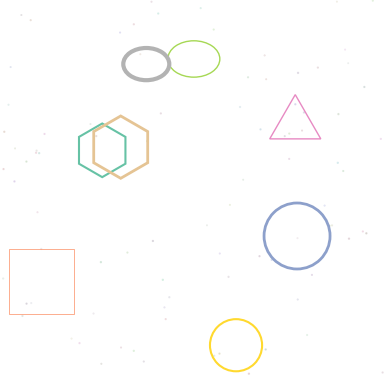[{"shape": "hexagon", "thickness": 1.5, "radius": 0.35, "center": [0.265, 0.61]}, {"shape": "square", "thickness": 0.5, "radius": 0.42, "center": [0.109, 0.269]}, {"shape": "circle", "thickness": 2, "radius": 0.43, "center": [0.772, 0.387]}, {"shape": "triangle", "thickness": 1, "radius": 0.38, "center": [0.767, 0.678]}, {"shape": "oval", "thickness": 1, "radius": 0.34, "center": [0.504, 0.847]}, {"shape": "circle", "thickness": 1.5, "radius": 0.34, "center": [0.613, 0.103]}, {"shape": "hexagon", "thickness": 2, "radius": 0.4, "center": [0.314, 0.618]}, {"shape": "oval", "thickness": 3, "radius": 0.3, "center": [0.38, 0.834]}]